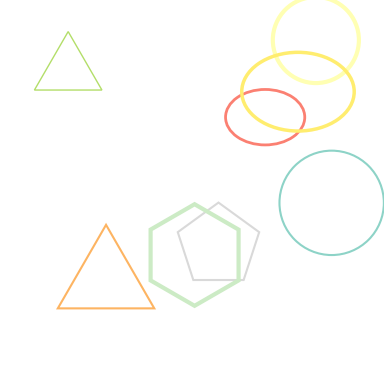[{"shape": "circle", "thickness": 1.5, "radius": 0.68, "center": [0.861, 0.473]}, {"shape": "circle", "thickness": 3, "radius": 0.56, "center": [0.82, 0.896]}, {"shape": "oval", "thickness": 2, "radius": 0.51, "center": [0.689, 0.696]}, {"shape": "triangle", "thickness": 1.5, "radius": 0.72, "center": [0.275, 0.271]}, {"shape": "triangle", "thickness": 1, "radius": 0.51, "center": [0.177, 0.817]}, {"shape": "pentagon", "thickness": 1.5, "radius": 0.56, "center": [0.567, 0.363]}, {"shape": "hexagon", "thickness": 3, "radius": 0.66, "center": [0.505, 0.338]}, {"shape": "oval", "thickness": 2.5, "radius": 0.73, "center": [0.774, 0.762]}]